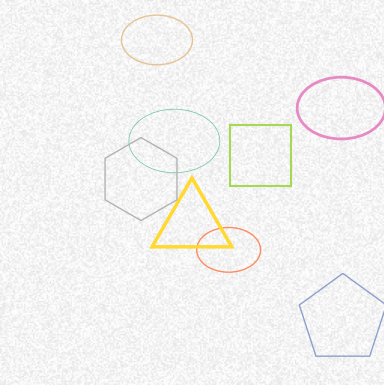[{"shape": "oval", "thickness": 0.5, "radius": 0.59, "center": [0.453, 0.634]}, {"shape": "oval", "thickness": 1, "radius": 0.41, "center": [0.594, 0.351]}, {"shape": "pentagon", "thickness": 1, "radius": 0.59, "center": [0.89, 0.171]}, {"shape": "oval", "thickness": 2, "radius": 0.57, "center": [0.886, 0.719]}, {"shape": "square", "thickness": 1.5, "radius": 0.4, "center": [0.677, 0.596]}, {"shape": "triangle", "thickness": 2.5, "radius": 0.6, "center": [0.498, 0.419]}, {"shape": "oval", "thickness": 1, "radius": 0.46, "center": [0.408, 0.896]}, {"shape": "hexagon", "thickness": 1, "radius": 0.54, "center": [0.366, 0.535]}]